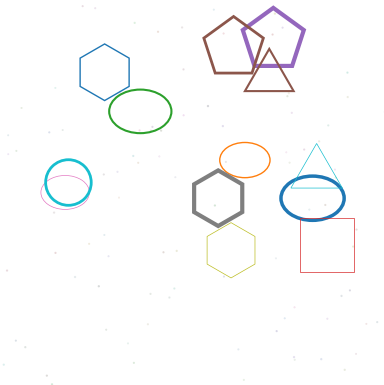[{"shape": "hexagon", "thickness": 1, "radius": 0.37, "center": [0.272, 0.812]}, {"shape": "oval", "thickness": 2.5, "radius": 0.41, "center": [0.812, 0.485]}, {"shape": "oval", "thickness": 1, "radius": 0.33, "center": [0.636, 0.584]}, {"shape": "oval", "thickness": 1.5, "radius": 0.4, "center": [0.364, 0.711]}, {"shape": "square", "thickness": 0.5, "radius": 0.35, "center": [0.849, 0.364]}, {"shape": "pentagon", "thickness": 3, "radius": 0.42, "center": [0.71, 0.896]}, {"shape": "pentagon", "thickness": 2, "radius": 0.41, "center": [0.607, 0.876]}, {"shape": "triangle", "thickness": 1.5, "radius": 0.37, "center": [0.699, 0.8]}, {"shape": "oval", "thickness": 0.5, "radius": 0.31, "center": [0.169, 0.5]}, {"shape": "hexagon", "thickness": 3, "radius": 0.36, "center": [0.567, 0.485]}, {"shape": "hexagon", "thickness": 0.5, "radius": 0.36, "center": [0.6, 0.35]}, {"shape": "triangle", "thickness": 0.5, "radius": 0.39, "center": [0.822, 0.55]}, {"shape": "circle", "thickness": 2, "radius": 0.3, "center": [0.178, 0.526]}]